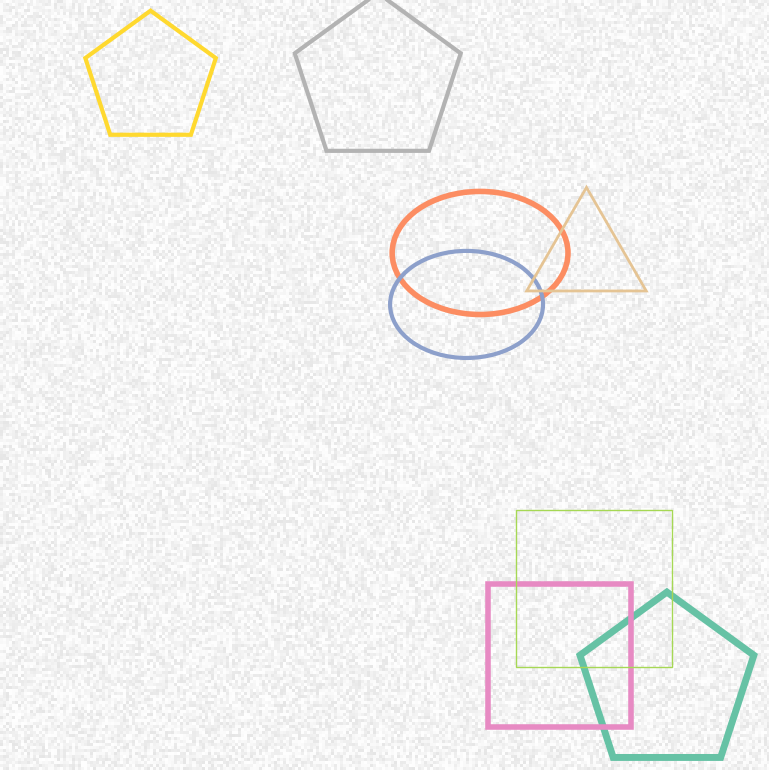[{"shape": "pentagon", "thickness": 2.5, "radius": 0.59, "center": [0.866, 0.112]}, {"shape": "oval", "thickness": 2, "radius": 0.57, "center": [0.623, 0.671]}, {"shape": "oval", "thickness": 1.5, "radius": 0.5, "center": [0.606, 0.605]}, {"shape": "square", "thickness": 2, "radius": 0.47, "center": [0.727, 0.149]}, {"shape": "square", "thickness": 0.5, "radius": 0.51, "center": [0.771, 0.236]}, {"shape": "pentagon", "thickness": 1.5, "radius": 0.45, "center": [0.196, 0.897]}, {"shape": "triangle", "thickness": 1, "radius": 0.45, "center": [0.762, 0.667]}, {"shape": "pentagon", "thickness": 1.5, "radius": 0.57, "center": [0.491, 0.896]}]